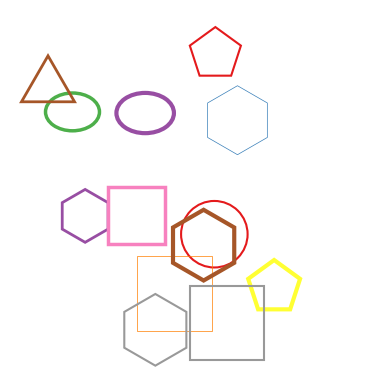[{"shape": "circle", "thickness": 1.5, "radius": 0.43, "center": [0.557, 0.392]}, {"shape": "pentagon", "thickness": 1.5, "radius": 0.35, "center": [0.559, 0.86]}, {"shape": "hexagon", "thickness": 0.5, "radius": 0.45, "center": [0.617, 0.688]}, {"shape": "oval", "thickness": 2.5, "radius": 0.35, "center": [0.188, 0.709]}, {"shape": "hexagon", "thickness": 2, "radius": 0.34, "center": [0.221, 0.439]}, {"shape": "oval", "thickness": 3, "radius": 0.37, "center": [0.377, 0.706]}, {"shape": "square", "thickness": 0.5, "radius": 0.49, "center": [0.453, 0.237]}, {"shape": "pentagon", "thickness": 3, "radius": 0.35, "center": [0.712, 0.254]}, {"shape": "triangle", "thickness": 2, "radius": 0.4, "center": [0.125, 0.775]}, {"shape": "hexagon", "thickness": 3, "radius": 0.46, "center": [0.529, 0.363]}, {"shape": "square", "thickness": 2.5, "radius": 0.37, "center": [0.354, 0.44]}, {"shape": "hexagon", "thickness": 1.5, "radius": 0.47, "center": [0.403, 0.143]}, {"shape": "square", "thickness": 1.5, "radius": 0.48, "center": [0.59, 0.162]}]